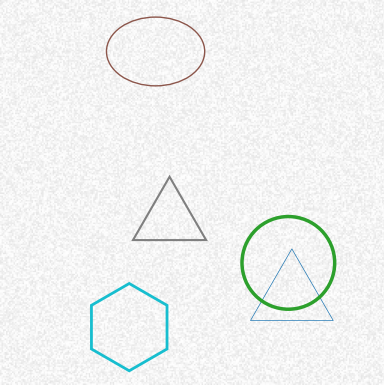[{"shape": "triangle", "thickness": 0.5, "radius": 0.62, "center": [0.758, 0.229]}, {"shape": "circle", "thickness": 2.5, "radius": 0.6, "center": [0.749, 0.317]}, {"shape": "oval", "thickness": 1, "radius": 0.64, "center": [0.404, 0.866]}, {"shape": "triangle", "thickness": 1.5, "radius": 0.55, "center": [0.44, 0.431]}, {"shape": "hexagon", "thickness": 2, "radius": 0.57, "center": [0.336, 0.15]}]